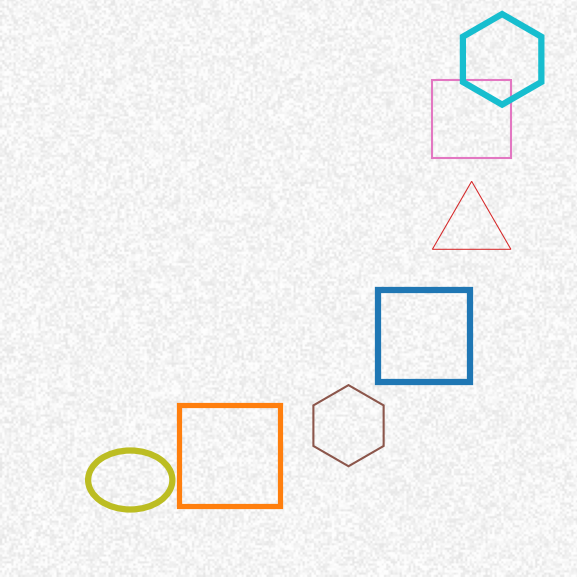[{"shape": "square", "thickness": 3, "radius": 0.4, "center": [0.734, 0.417]}, {"shape": "square", "thickness": 2.5, "radius": 0.44, "center": [0.397, 0.21]}, {"shape": "triangle", "thickness": 0.5, "radius": 0.39, "center": [0.817, 0.607]}, {"shape": "hexagon", "thickness": 1, "radius": 0.35, "center": [0.603, 0.262]}, {"shape": "square", "thickness": 1, "radius": 0.34, "center": [0.816, 0.793]}, {"shape": "oval", "thickness": 3, "radius": 0.36, "center": [0.226, 0.168]}, {"shape": "hexagon", "thickness": 3, "radius": 0.39, "center": [0.869, 0.896]}]